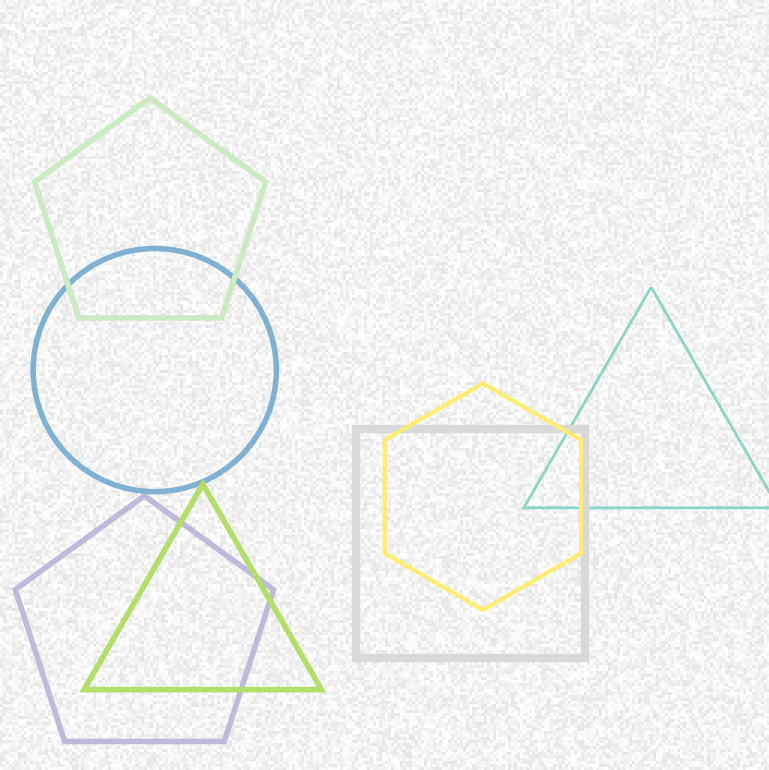[{"shape": "triangle", "thickness": 1, "radius": 0.95, "center": [0.846, 0.436]}, {"shape": "pentagon", "thickness": 2, "radius": 0.88, "center": [0.188, 0.18]}, {"shape": "circle", "thickness": 2, "radius": 0.79, "center": [0.201, 0.519]}, {"shape": "triangle", "thickness": 2, "radius": 0.89, "center": [0.263, 0.193]}, {"shape": "square", "thickness": 3, "radius": 0.74, "center": [0.611, 0.295]}, {"shape": "pentagon", "thickness": 2, "radius": 0.79, "center": [0.195, 0.715]}, {"shape": "hexagon", "thickness": 1.5, "radius": 0.74, "center": [0.627, 0.355]}]